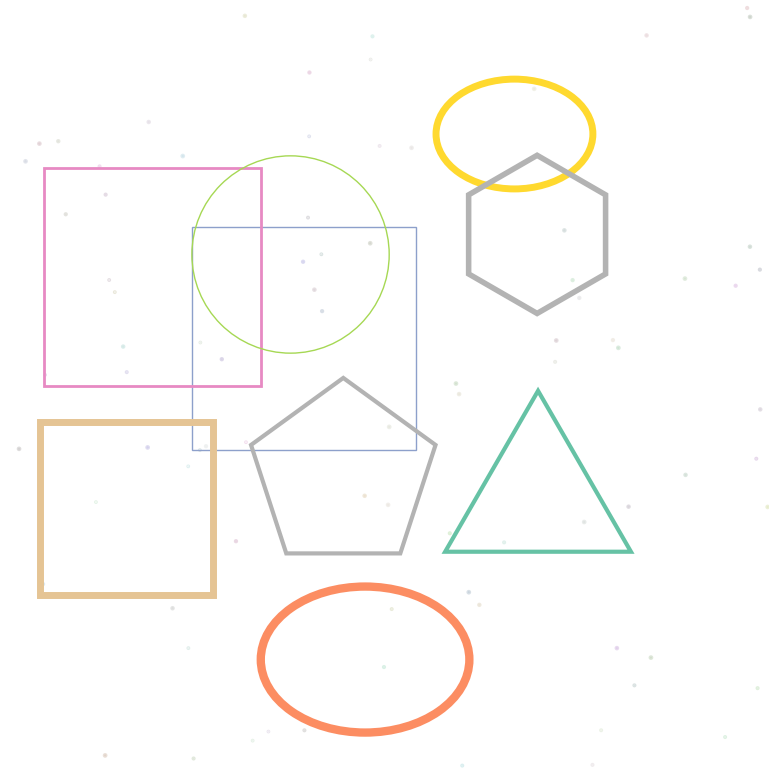[{"shape": "triangle", "thickness": 1.5, "radius": 0.7, "center": [0.699, 0.353]}, {"shape": "oval", "thickness": 3, "radius": 0.68, "center": [0.474, 0.143]}, {"shape": "square", "thickness": 0.5, "radius": 0.73, "center": [0.395, 0.56]}, {"shape": "square", "thickness": 1, "radius": 0.71, "center": [0.198, 0.64]}, {"shape": "circle", "thickness": 0.5, "radius": 0.64, "center": [0.377, 0.669]}, {"shape": "oval", "thickness": 2.5, "radius": 0.51, "center": [0.668, 0.826]}, {"shape": "square", "thickness": 2.5, "radius": 0.56, "center": [0.164, 0.34]}, {"shape": "pentagon", "thickness": 1.5, "radius": 0.63, "center": [0.446, 0.383]}, {"shape": "hexagon", "thickness": 2, "radius": 0.51, "center": [0.698, 0.696]}]